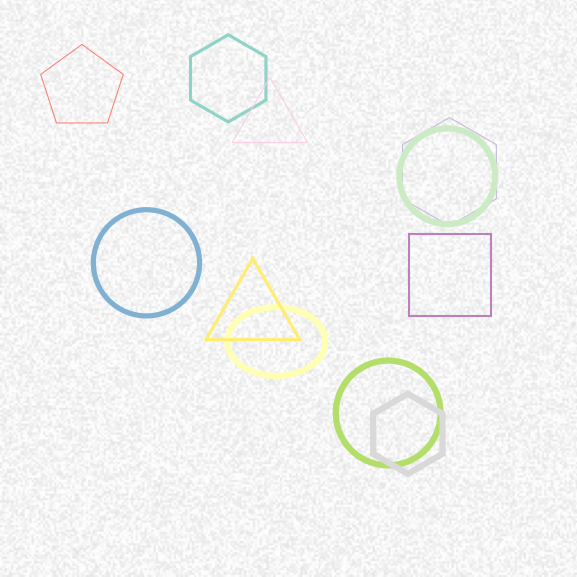[{"shape": "hexagon", "thickness": 1.5, "radius": 0.38, "center": [0.395, 0.863]}, {"shape": "oval", "thickness": 3, "radius": 0.42, "center": [0.478, 0.408]}, {"shape": "hexagon", "thickness": 0.5, "radius": 0.47, "center": [0.778, 0.702]}, {"shape": "pentagon", "thickness": 0.5, "radius": 0.38, "center": [0.142, 0.847]}, {"shape": "circle", "thickness": 2.5, "radius": 0.46, "center": [0.254, 0.544]}, {"shape": "circle", "thickness": 3, "radius": 0.45, "center": [0.672, 0.284]}, {"shape": "triangle", "thickness": 0.5, "radius": 0.38, "center": [0.467, 0.79]}, {"shape": "hexagon", "thickness": 3, "radius": 0.35, "center": [0.706, 0.248]}, {"shape": "square", "thickness": 1, "radius": 0.36, "center": [0.78, 0.523]}, {"shape": "circle", "thickness": 3, "radius": 0.41, "center": [0.775, 0.694]}, {"shape": "triangle", "thickness": 1.5, "radius": 0.47, "center": [0.438, 0.458]}]